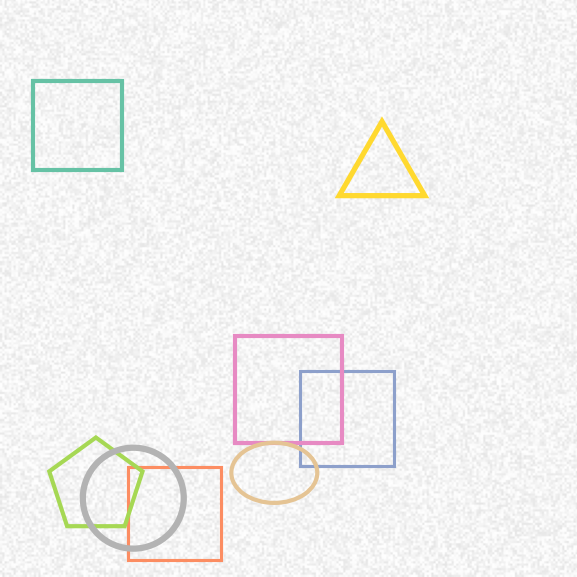[{"shape": "square", "thickness": 2, "radius": 0.39, "center": [0.134, 0.781]}, {"shape": "square", "thickness": 1.5, "radius": 0.4, "center": [0.302, 0.11]}, {"shape": "square", "thickness": 1.5, "radius": 0.41, "center": [0.601, 0.274]}, {"shape": "square", "thickness": 2, "radius": 0.46, "center": [0.5, 0.324]}, {"shape": "pentagon", "thickness": 2, "radius": 0.42, "center": [0.166, 0.157]}, {"shape": "triangle", "thickness": 2.5, "radius": 0.43, "center": [0.661, 0.703]}, {"shape": "oval", "thickness": 2, "radius": 0.37, "center": [0.475, 0.18]}, {"shape": "circle", "thickness": 3, "radius": 0.44, "center": [0.231, 0.136]}]